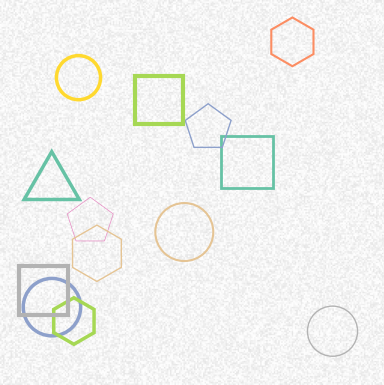[{"shape": "triangle", "thickness": 2.5, "radius": 0.41, "center": [0.134, 0.523]}, {"shape": "square", "thickness": 2, "radius": 0.34, "center": [0.641, 0.579]}, {"shape": "hexagon", "thickness": 1.5, "radius": 0.32, "center": [0.759, 0.891]}, {"shape": "pentagon", "thickness": 1, "radius": 0.31, "center": [0.541, 0.668]}, {"shape": "circle", "thickness": 2.5, "radius": 0.37, "center": [0.135, 0.202]}, {"shape": "pentagon", "thickness": 0.5, "radius": 0.31, "center": [0.234, 0.425]}, {"shape": "square", "thickness": 3, "radius": 0.31, "center": [0.413, 0.741]}, {"shape": "hexagon", "thickness": 2.5, "radius": 0.3, "center": [0.192, 0.166]}, {"shape": "circle", "thickness": 2.5, "radius": 0.29, "center": [0.204, 0.798]}, {"shape": "hexagon", "thickness": 1, "radius": 0.37, "center": [0.252, 0.342]}, {"shape": "circle", "thickness": 1.5, "radius": 0.38, "center": [0.479, 0.397]}, {"shape": "circle", "thickness": 1, "radius": 0.33, "center": [0.864, 0.14]}, {"shape": "square", "thickness": 3, "radius": 0.32, "center": [0.113, 0.246]}]